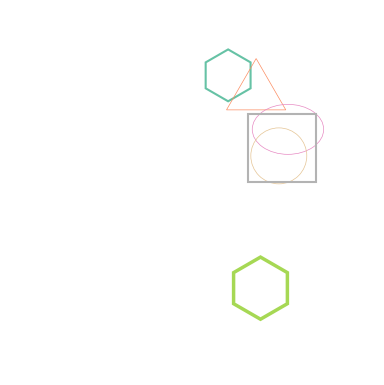[{"shape": "hexagon", "thickness": 1.5, "radius": 0.34, "center": [0.593, 0.804]}, {"shape": "triangle", "thickness": 0.5, "radius": 0.44, "center": [0.665, 0.759]}, {"shape": "oval", "thickness": 0.5, "radius": 0.46, "center": [0.748, 0.664]}, {"shape": "hexagon", "thickness": 2.5, "radius": 0.4, "center": [0.677, 0.252]}, {"shape": "circle", "thickness": 0.5, "radius": 0.36, "center": [0.724, 0.595]}, {"shape": "square", "thickness": 1.5, "radius": 0.44, "center": [0.732, 0.615]}]